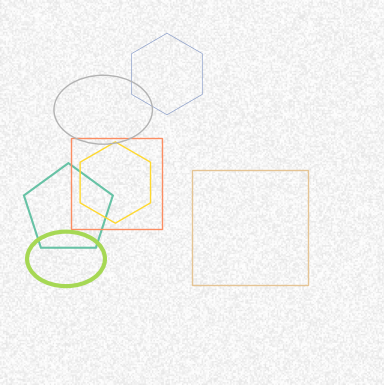[{"shape": "pentagon", "thickness": 1.5, "radius": 0.61, "center": [0.178, 0.455]}, {"shape": "square", "thickness": 1, "radius": 0.59, "center": [0.303, 0.524]}, {"shape": "hexagon", "thickness": 0.5, "radius": 0.53, "center": [0.434, 0.808]}, {"shape": "oval", "thickness": 3, "radius": 0.51, "center": [0.171, 0.328]}, {"shape": "hexagon", "thickness": 1, "radius": 0.53, "center": [0.3, 0.526]}, {"shape": "square", "thickness": 1, "radius": 0.75, "center": [0.65, 0.41]}, {"shape": "oval", "thickness": 1, "radius": 0.64, "center": [0.268, 0.715]}]